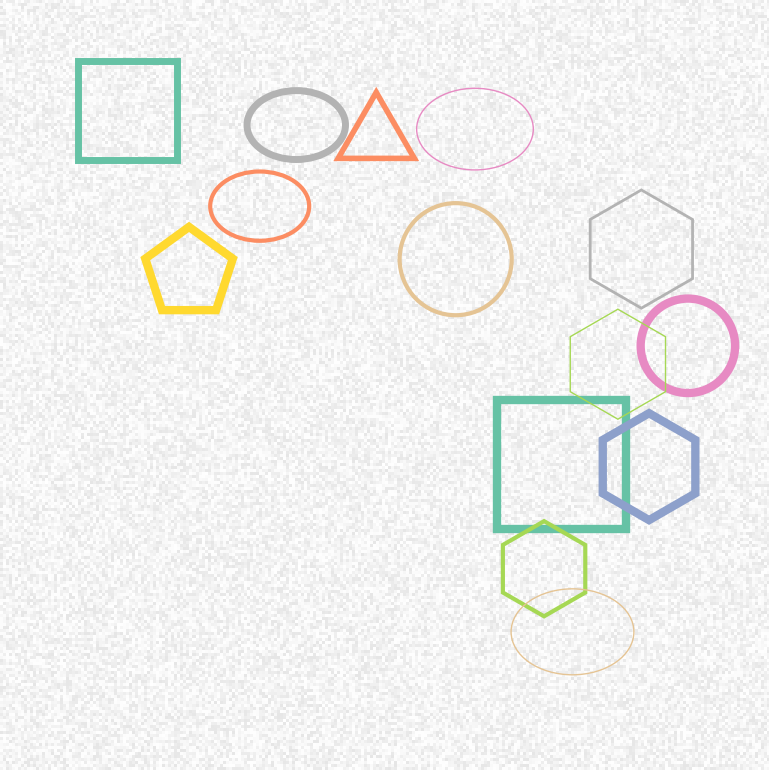[{"shape": "square", "thickness": 2.5, "radius": 0.32, "center": [0.166, 0.856]}, {"shape": "square", "thickness": 3, "radius": 0.42, "center": [0.73, 0.397]}, {"shape": "oval", "thickness": 1.5, "radius": 0.32, "center": [0.337, 0.732]}, {"shape": "triangle", "thickness": 2, "radius": 0.29, "center": [0.489, 0.823]}, {"shape": "hexagon", "thickness": 3, "radius": 0.35, "center": [0.843, 0.394]}, {"shape": "circle", "thickness": 3, "radius": 0.31, "center": [0.893, 0.551]}, {"shape": "oval", "thickness": 0.5, "radius": 0.38, "center": [0.617, 0.832]}, {"shape": "hexagon", "thickness": 0.5, "radius": 0.36, "center": [0.802, 0.527]}, {"shape": "hexagon", "thickness": 1.5, "radius": 0.31, "center": [0.707, 0.261]}, {"shape": "pentagon", "thickness": 3, "radius": 0.3, "center": [0.245, 0.646]}, {"shape": "oval", "thickness": 0.5, "radius": 0.4, "center": [0.744, 0.179]}, {"shape": "circle", "thickness": 1.5, "radius": 0.36, "center": [0.592, 0.663]}, {"shape": "oval", "thickness": 2.5, "radius": 0.32, "center": [0.385, 0.838]}, {"shape": "hexagon", "thickness": 1, "radius": 0.38, "center": [0.833, 0.677]}]